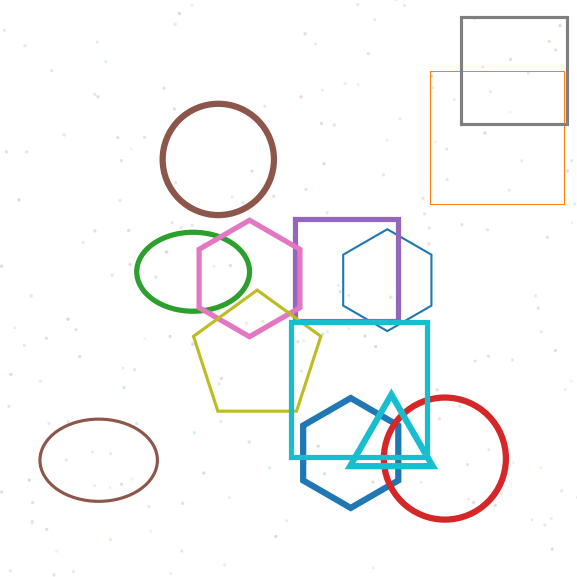[{"shape": "hexagon", "thickness": 1, "radius": 0.44, "center": [0.671, 0.514]}, {"shape": "hexagon", "thickness": 3, "radius": 0.48, "center": [0.607, 0.215]}, {"shape": "square", "thickness": 0.5, "radius": 0.58, "center": [0.861, 0.761]}, {"shape": "oval", "thickness": 2.5, "radius": 0.49, "center": [0.334, 0.529]}, {"shape": "circle", "thickness": 3, "radius": 0.53, "center": [0.77, 0.205]}, {"shape": "square", "thickness": 2.5, "radius": 0.45, "center": [0.599, 0.532]}, {"shape": "oval", "thickness": 1.5, "radius": 0.51, "center": [0.171, 0.202]}, {"shape": "circle", "thickness": 3, "radius": 0.48, "center": [0.378, 0.723]}, {"shape": "hexagon", "thickness": 2.5, "radius": 0.5, "center": [0.432, 0.517]}, {"shape": "square", "thickness": 1.5, "radius": 0.46, "center": [0.89, 0.877]}, {"shape": "pentagon", "thickness": 1.5, "radius": 0.58, "center": [0.445, 0.381]}, {"shape": "triangle", "thickness": 3, "radius": 0.41, "center": [0.678, 0.233]}, {"shape": "square", "thickness": 2.5, "radius": 0.59, "center": [0.622, 0.324]}]